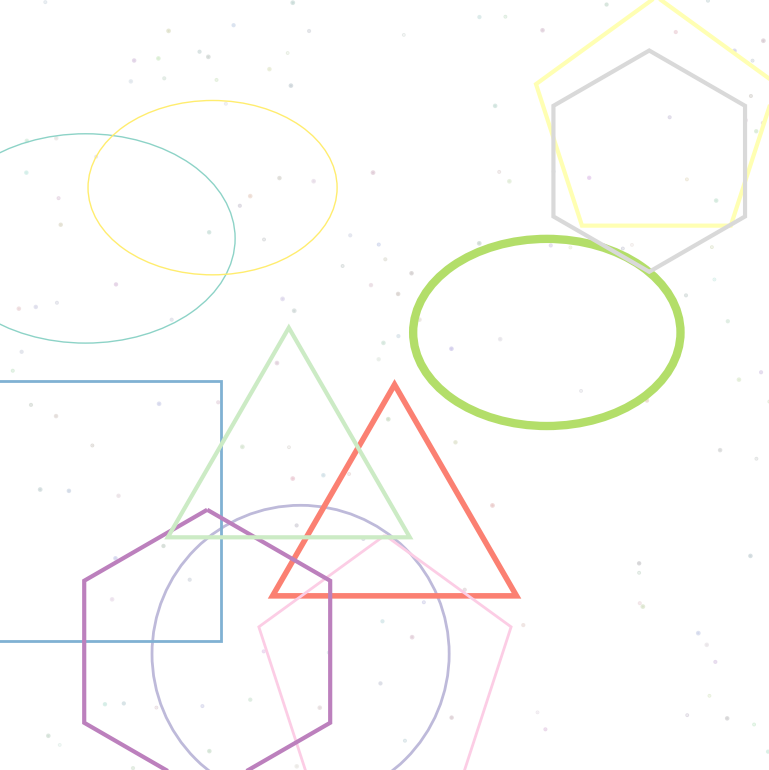[{"shape": "oval", "thickness": 0.5, "radius": 0.97, "center": [0.111, 0.69]}, {"shape": "pentagon", "thickness": 1.5, "radius": 0.82, "center": [0.852, 0.84]}, {"shape": "circle", "thickness": 1, "radius": 0.96, "center": [0.39, 0.151]}, {"shape": "triangle", "thickness": 2, "radius": 0.91, "center": [0.512, 0.318]}, {"shape": "square", "thickness": 1, "radius": 0.84, "center": [0.118, 0.337]}, {"shape": "oval", "thickness": 3, "radius": 0.87, "center": [0.71, 0.568]}, {"shape": "pentagon", "thickness": 1, "radius": 0.86, "center": [0.5, 0.133]}, {"shape": "hexagon", "thickness": 1.5, "radius": 0.72, "center": [0.843, 0.791]}, {"shape": "hexagon", "thickness": 1.5, "radius": 0.92, "center": [0.269, 0.154]}, {"shape": "triangle", "thickness": 1.5, "radius": 0.91, "center": [0.375, 0.393]}, {"shape": "oval", "thickness": 0.5, "radius": 0.81, "center": [0.276, 0.756]}]